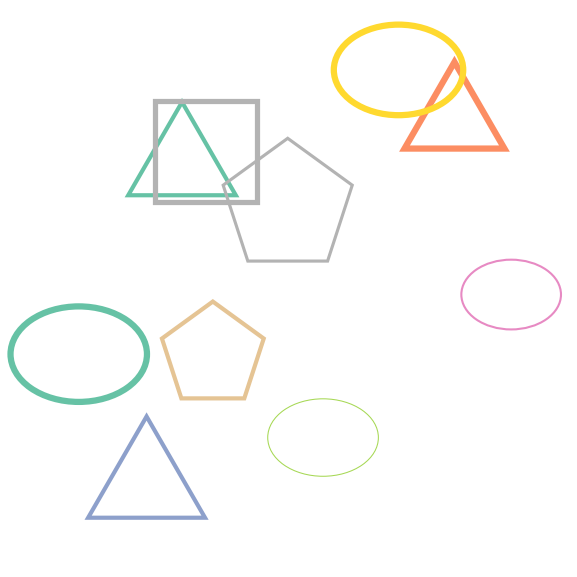[{"shape": "triangle", "thickness": 2, "radius": 0.54, "center": [0.315, 0.715]}, {"shape": "oval", "thickness": 3, "radius": 0.59, "center": [0.136, 0.386]}, {"shape": "triangle", "thickness": 3, "radius": 0.5, "center": [0.787, 0.792]}, {"shape": "triangle", "thickness": 2, "radius": 0.58, "center": [0.254, 0.161]}, {"shape": "oval", "thickness": 1, "radius": 0.43, "center": [0.885, 0.489]}, {"shape": "oval", "thickness": 0.5, "radius": 0.48, "center": [0.559, 0.241]}, {"shape": "oval", "thickness": 3, "radius": 0.56, "center": [0.69, 0.878]}, {"shape": "pentagon", "thickness": 2, "radius": 0.46, "center": [0.369, 0.384]}, {"shape": "square", "thickness": 2.5, "radius": 0.44, "center": [0.357, 0.737]}, {"shape": "pentagon", "thickness": 1.5, "radius": 0.59, "center": [0.498, 0.642]}]